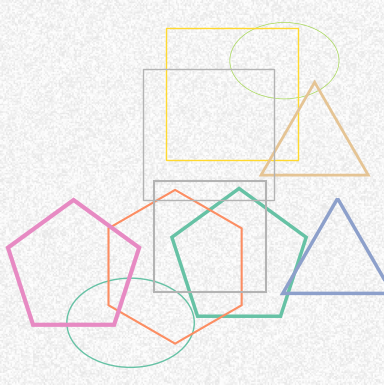[{"shape": "pentagon", "thickness": 2.5, "radius": 0.92, "center": [0.621, 0.327]}, {"shape": "oval", "thickness": 1, "radius": 0.83, "center": [0.339, 0.162]}, {"shape": "hexagon", "thickness": 1.5, "radius": 1.0, "center": [0.455, 0.307]}, {"shape": "triangle", "thickness": 2.5, "radius": 0.82, "center": [0.877, 0.32]}, {"shape": "pentagon", "thickness": 3, "radius": 0.9, "center": [0.191, 0.301]}, {"shape": "oval", "thickness": 0.5, "radius": 0.71, "center": [0.739, 0.842]}, {"shape": "square", "thickness": 1, "radius": 0.86, "center": [0.602, 0.756]}, {"shape": "triangle", "thickness": 2, "radius": 0.8, "center": [0.817, 0.626]}, {"shape": "square", "thickness": 1, "radius": 0.85, "center": [0.541, 0.651]}, {"shape": "square", "thickness": 1.5, "radius": 0.73, "center": [0.545, 0.386]}]